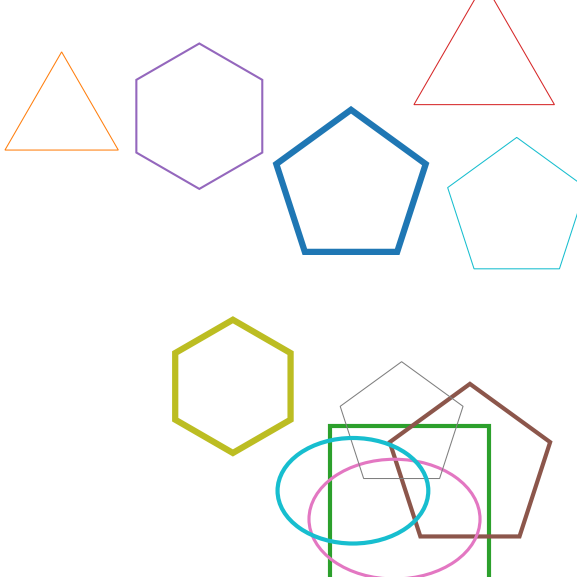[{"shape": "pentagon", "thickness": 3, "radius": 0.68, "center": [0.608, 0.673]}, {"shape": "triangle", "thickness": 0.5, "radius": 0.57, "center": [0.107, 0.796]}, {"shape": "square", "thickness": 2, "radius": 0.69, "center": [0.71, 0.124]}, {"shape": "triangle", "thickness": 0.5, "radius": 0.7, "center": [0.838, 0.888]}, {"shape": "hexagon", "thickness": 1, "radius": 0.63, "center": [0.345, 0.798]}, {"shape": "pentagon", "thickness": 2, "radius": 0.73, "center": [0.814, 0.188]}, {"shape": "oval", "thickness": 1.5, "radius": 0.74, "center": [0.683, 0.1]}, {"shape": "pentagon", "thickness": 0.5, "radius": 0.56, "center": [0.695, 0.261]}, {"shape": "hexagon", "thickness": 3, "radius": 0.58, "center": [0.403, 0.33]}, {"shape": "oval", "thickness": 2, "radius": 0.65, "center": [0.611, 0.149]}, {"shape": "pentagon", "thickness": 0.5, "radius": 0.63, "center": [0.895, 0.635]}]